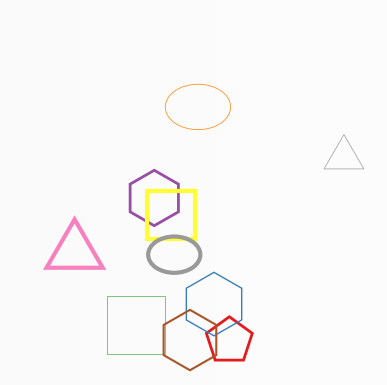[{"shape": "pentagon", "thickness": 2, "radius": 0.31, "center": [0.592, 0.115]}, {"shape": "hexagon", "thickness": 1, "radius": 0.41, "center": [0.552, 0.21]}, {"shape": "square", "thickness": 0.5, "radius": 0.37, "center": [0.351, 0.155]}, {"shape": "hexagon", "thickness": 2, "radius": 0.36, "center": [0.398, 0.486]}, {"shape": "oval", "thickness": 0.5, "radius": 0.42, "center": [0.511, 0.722]}, {"shape": "square", "thickness": 3, "radius": 0.31, "center": [0.441, 0.442]}, {"shape": "hexagon", "thickness": 1.5, "radius": 0.39, "center": [0.49, 0.117]}, {"shape": "triangle", "thickness": 3, "radius": 0.42, "center": [0.193, 0.346]}, {"shape": "triangle", "thickness": 0.5, "radius": 0.3, "center": [0.888, 0.591]}, {"shape": "oval", "thickness": 3, "radius": 0.34, "center": [0.45, 0.339]}]